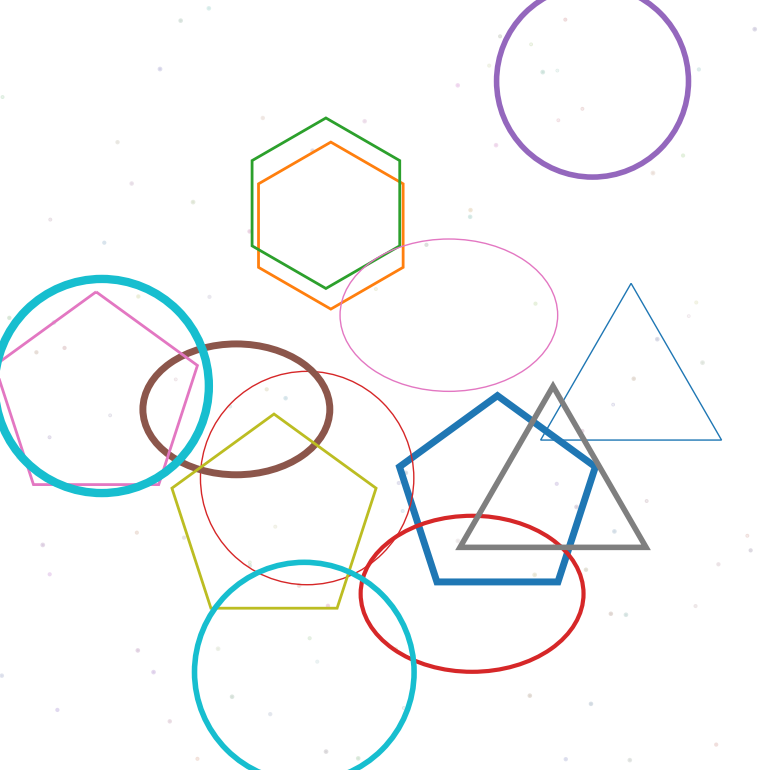[{"shape": "pentagon", "thickness": 2.5, "radius": 0.67, "center": [0.646, 0.352]}, {"shape": "triangle", "thickness": 0.5, "radius": 0.68, "center": [0.82, 0.496]}, {"shape": "hexagon", "thickness": 1, "radius": 0.54, "center": [0.43, 0.707]}, {"shape": "hexagon", "thickness": 1, "radius": 0.55, "center": [0.423, 0.736]}, {"shape": "oval", "thickness": 1.5, "radius": 0.72, "center": [0.613, 0.229]}, {"shape": "circle", "thickness": 0.5, "radius": 0.69, "center": [0.399, 0.379]}, {"shape": "circle", "thickness": 2, "radius": 0.62, "center": [0.77, 0.895]}, {"shape": "oval", "thickness": 2.5, "radius": 0.61, "center": [0.307, 0.468]}, {"shape": "oval", "thickness": 0.5, "radius": 0.71, "center": [0.583, 0.591]}, {"shape": "pentagon", "thickness": 1, "radius": 0.69, "center": [0.125, 0.483]}, {"shape": "triangle", "thickness": 2, "radius": 0.7, "center": [0.718, 0.359]}, {"shape": "pentagon", "thickness": 1, "radius": 0.7, "center": [0.356, 0.323]}, {"shape": "circle", "thickness": 3, "radius": 0.7, "center": [0.132, 0.499]}, {"shape": "circle", "thickness": 2, "radius": 0.71, "center": [0.395, 0.127]}]